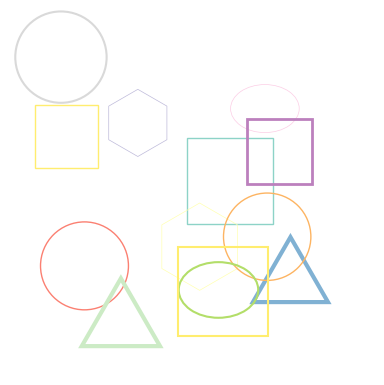[{"shape": "square", "thickness": 1, "radius": 0.56, "center": [0.597, 0.529]}, {"shape": "hexagon", "thickness": 0.5, "radius": 0.57, "center": [0.519, 0.359]}, {"shape": "hexagon", "thickness": 0.5, "radius": 0.44, "center": [0.358, 0.681]}, {"shape": "circle", "thickness": 1, "radius": 0.57, "center": [0.219, 0.309]}, {"shape": "triangle", "thickness": 3, "radius": 0.56, "center": [0.754, 0.272]}, {"shape": "circle", "thickness": 1, "radius": 0.57, "center": [0.694, 0.385]}, {"shape": "oval", "thickness": 1.5, "radius": 0.52, "center": [0.567, 0.247]}, {"shape": "oval", "thickness": 0.5, "radius": 0.45, "center": [0.688, 0.718]}, {"shape": "circle", "thickness": 1.5, "radius": 0.59, "center": [0.158, 0.852]}, {"shape": "square", "thickness": 2, "radius": 0.42, "center": [0.726, 0.606]}, {"shape": "triangle", "thickness": 3, "radius": 0.59, "center": [0.314, 0.16]}, {"shape": "square", "thickness": 1, "radius": 0.41, "center": [0.172, 0.646]}, {"shape": "square", "thickness": 1.5, "radius": 0.58, "center": [0.58, 0.243]}]